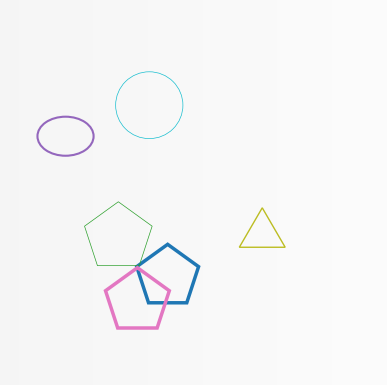[{"shape": "pentagon", "thickness": 2.5, "radius": 0.42, "center": [0.433, 0.281]}, {"shape": "pentagon", "thickness": 0.5, "radius": 0.46, "center": [0.305, 0.384]}, {"shape": "oval", "thickness": 1.5, "radius": 0.36, "center": [0.169, 0.646]}, {"shape": "pentagon", "thickness": 2.5, "radius": 0.43, "center": [0.355, 0.218]}, {"shape": "triangle", "thickness": 1, "radius": 0.34, "center": [0.677, 0.392]}, {"shape": "circle", "thickness": 0.5, "radius": 0.43, "center": [0.385, 0.727]}]